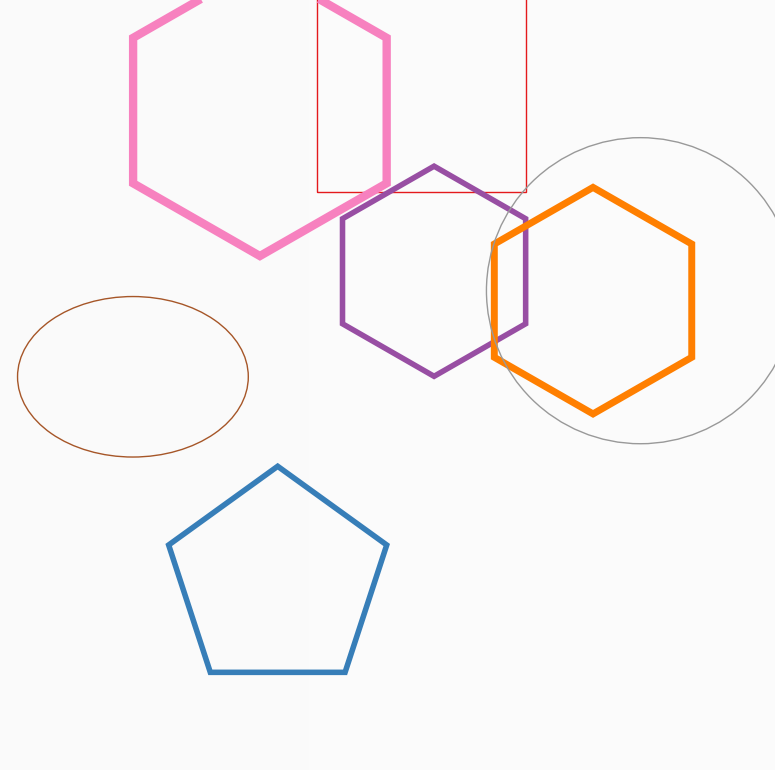[{"shape": "square", "thickness": 0.5, "radius": 0.68, "center": [0.544, 0.885]}, {"shape": "pentagon", "thickness": 2, "radius": 0.74, "center": [0.358, 0.247]}, {"shape": "hexagon", "thickness": 2, "radius": 0.68, "center": [0.56, 0.648]}, {"shape": "hexagon", "thickness": 2.5, "radius": 0.74, "center": [0.765, 0.61]}, {"shape": "oval", "thickness": 0.5, "radius": 0.74, "center": [0.172, 0.511]}, {"shape": "hexagon", "thickness": 3, "radius": 0.94, "center": [0.335, 0.856]}, {"shape": "circle", "thickness": 0.5, "radius": 0.99, "center": [0.826, 0.622]}]